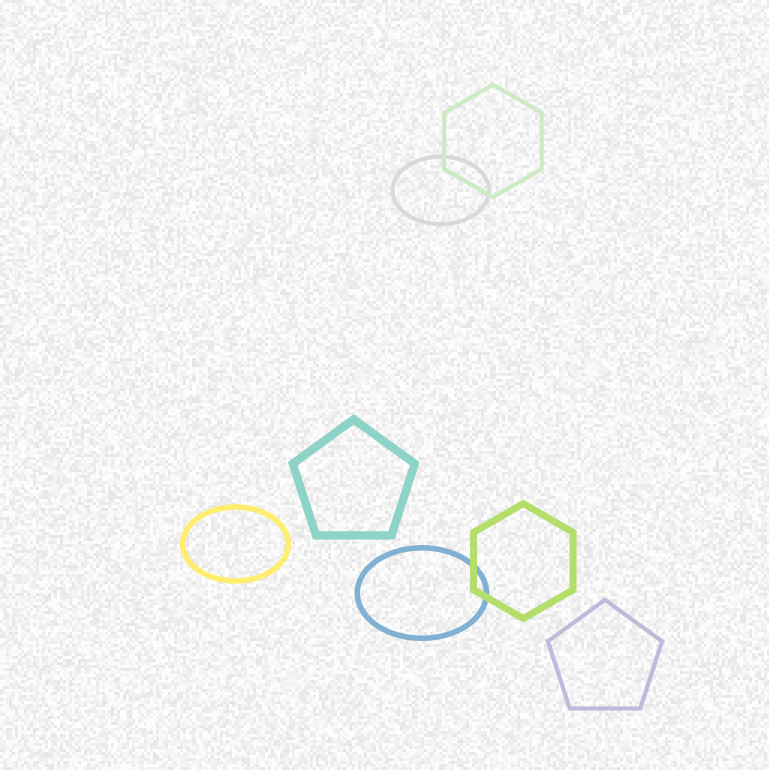[{"shape": "pentagon", "thickness": 3, "radius": 0.42, "center": [0.459, 0.372]}, {"shape": "pentagon", "thickness": 1.5, "radius": 0.39, "center": [0.786, 0.143]}, {"shape": "oval", "thickness": 2, "radius": 0.42, "center": [0.548, 0.23]}, {"shape": "hexagon", "thickness": 2.5, "radius": 0.37, "center": [0.68, 0.271]}, {"shape": "oval", "thickness": 1.5, "radius": 0.31, "center": [0.572, 0.753]}, {"shape": "hexagon", "thickness": 1.5, "radius": 0.37, "center": [0.64, 0.817]}, {"shape": "oval", "thickness": 2, "radius": 0.34, "center": [0.306, 0.294]}]